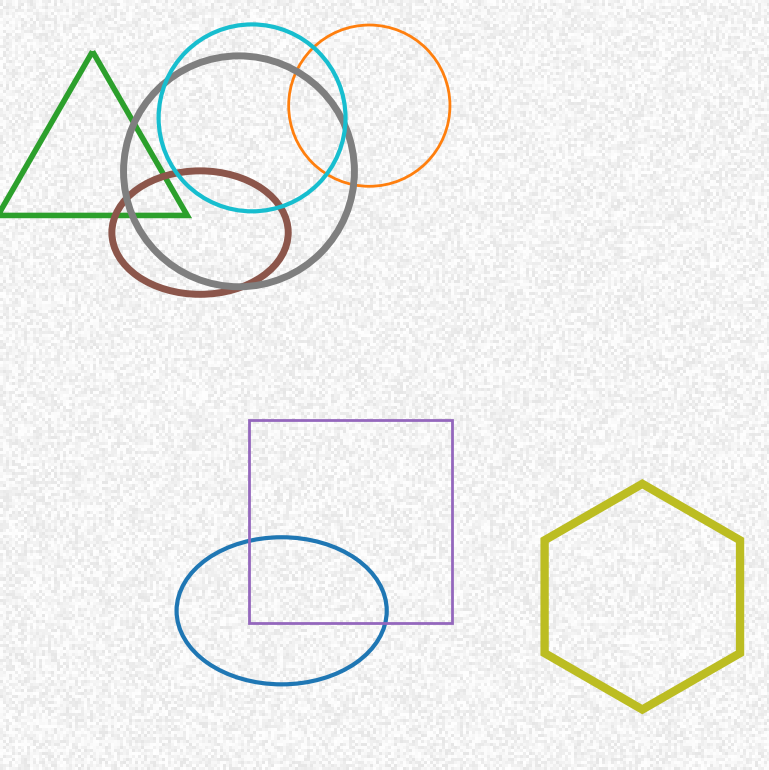[{"shape": "oval", "thickness": 1.5, "radius": 0.68, "center": [0.366, 0.207]}, {"shape": "circle", "thickness": 1, "radius": 0.52, "center": [0.48, 0.863]}, {"shape": "triangle", "thickness": 2, "radius": 0.71, "center": [0.12, 0.791]}, {"shape": "square", "thickness": 1, "radius": 0.66, "center": [0.455, 0.322]}, {"shape": "oval", "thickness": 2.5, "radius": 0.57, "center": [0.26, 0.698]}, {"shape": "circle", "thickness": 2.5, "radius": 0.75, "center": [0.31, 0.778]}, {"shape": "hexagon", "thickness": 3, "radius": 0.73, "center": [0.834, 0.225]}, {"shape": "circle", "thickness": 1.5, "radius": 0.61, "center": [0.327, 0.847]}]